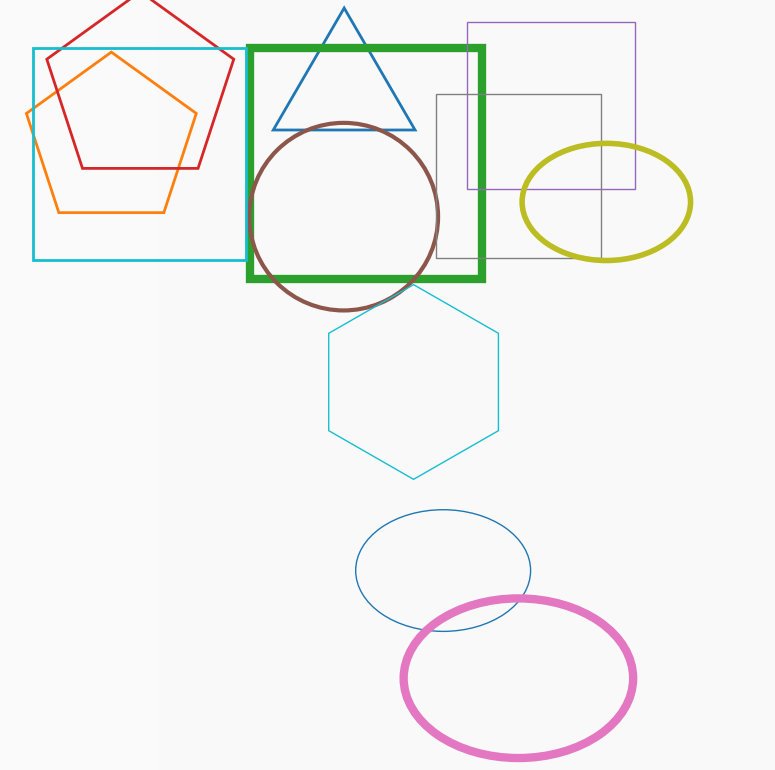[{"shape": "oval", "thickness": 0.5, "radius": 0.56, "center": [0.572, 0.259]}, {"shape": "triangle", "thickness": 1, "radius": 0.53, "center": [0.444, 0.884]}, {"shape": "pentagon", "thickness": 1, "radius": 0.58, "center": [0.144, 0.817]}, {"shape": "square", "thickness": 3, "radius": 0.75, "center": [0.473, 0.788]}, {"shape": "pentagon", "thickness": 1, "radius": 0.63, "center": [0.181, 0.884]}, {"shape": "square", "thickness": 0.5, "radius": 0.54, "center": [0.711, 0.863]}, {"shape": "circle", "thickness": 1.5, "radius": 0.61, "center": [0.443, 0.719]}, {"shape": "oval", "thickness": 3, "radius": 0.74, "center": [0.669, 0.119]}, {"shape": "square", "thickness": 0.5, "radius": 0.53, "center": [0.669, 0.772]}, {"shape": "oval", "thickness": 2, "radius": 0.54, "center": [0.782, 0.738]}, {"shape": "square", "thickness": 1, "radius": 0.69, "center": [0.18, 0.8]}, {"shape": "hexagon", "thickness": 0.5, "radius": 0.63, "center": [0.534, 0.504]}]